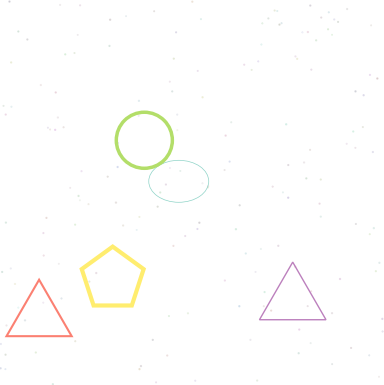[{"shape": "oval", "thickness": 0.5, "radius": 0.39, "center": [0.464, 0.529]}, {"shape": "triangle", "thickness": 1.5, "radius": 0.49, "center": [0.102, 0.176]}, {"shape": "circle", "thickness": 2.5, "radius": 0.36, "center": [0.375, 0.636]}, {"shape": "triangle", "thickness": 1, "radius": 0.5, "center": [0.76, 0.219]}, {"shape": "pentagon", "thickness": 3, "radius": 0.42, "center": [0.293, 0.275]}]